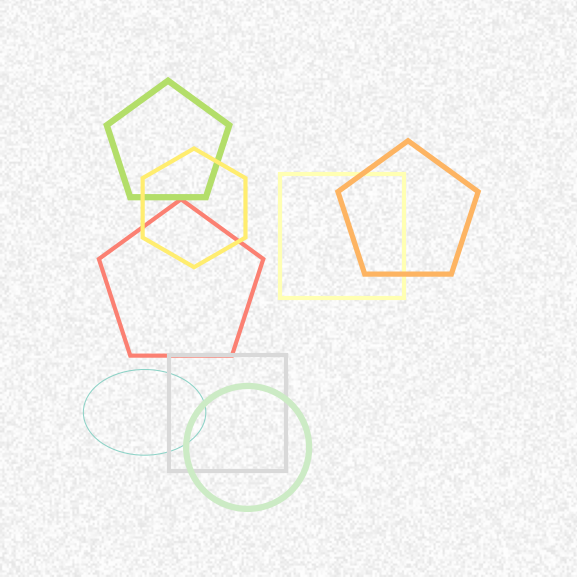[{"shape": "oval", "thickness": 0.5, "radius": 0.53, "center": [0.25, 0.285]}, {"shape": "square", "thickness": 2, "radius": 0.54, "center": [0.592, 0.59]}, {"shape": "pentagon", "thickness": 2, "radius": 0.75, "center": [0.314, 0.504]}, {"shape": "pentagon", "thickness": 2.5, "radius": 0.64, "center": [0.707, 0.628]}, {"shape": "pentagon", "thickness": 3, "radius": 0.56, "center": [0.291, 0.748]}, {"shape": "square", "thickness": 2, "radius": 0.5, "center": [0.394, 0.284]}, {"shape": "circle", "thickness": 3, "radius": 0.53, "center": [0.429, 0.224]}, {"shape": "hexagon", "thickness": 2, "radius": 0.51, "center": [0.336, 0.639]}]